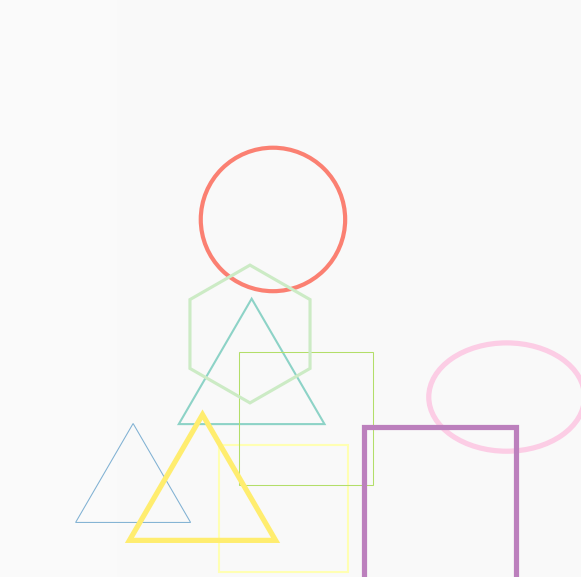[{"shape": "triangle", "thickness": 1, "radius": 0.72, "center": [0.433, 0.337]}, {"shape": "square", "thickness": 1, "radius": 0.55, "center": [0.488, 0.119]}, {"shape": "circle", "thickness": 2, "radius": 0.62, "center": [0.47, 0.619]}, {"shape": "triangle", "thickness": 0.5, "radius": 0.57, "center": [0.229, 0.152]}, {"shape": "square", "thickness": 0.5, "radius": 0.58, "center": [0.526, 0.275]}, {"shape": "oval", "thickness": 2.5, "radius": 0.67, "center": [0.872, 0.312]}, {"shape": "square", "thickness": 2.5, "radius": 0.65, "center": [0.757, 0.128]}, {"shape": "hexagon", "thickness": 1.5, "radius": 0.6, "center": [0.43, 0.421]}, {"shape": "triangle", "thickness": 2.5, "radius": 0.73, "center": [0.348, 0.136]}]